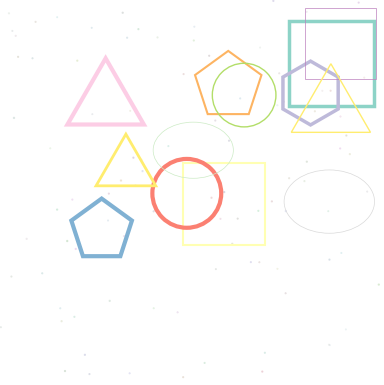[{"shape": "square", "thickness": 2.5, "radius": 0.55, "center": [0.86, 0.834]}, {"shape": "square", "thickness": 1.5, "radius": 0.53, "center": [0.582, 0.469]}, {"shape": "hexagon", "thickness": 2.5, "radius": 0.41, "center": [0.807, 0.758]}, {"shape": "circle", "thickness": 3, "radius": 0.45, "center": [0.485, 0.498]}, {"shape": "pentagon", "thickness": 3, "radius": 0.41, "center": [0.264, 0.401]}, {"shape": "pentagon", "thickness": 1.5, "radius": 0.45, "center": [0.593, 0.777]}, {"shape": "circle", "thickness": 1, "radius": 0.41, "center": [0.634, 0.753]}, {"shape": "triangle", "thickness": 3, "radius": 0.57, "center": [0.274, 0.734]}, {"shape": "oval", "thickness": 0.5, "radius": 0.59, "center": [0.855, 0.476]}, {"shape": "square", "thickness": 0.5, "radius": 0.46, "center": [0.884, 0.886]}, {"shape": "oval", "thickness": 0.5, "radius": 0.52, "center": [0.502, 0.61]}, {"shape": "triangle", "thickness": 2, "radius": 0.45, "center": [0.327, 0.562]}, {"shape": "triangle", "thickness": 1, "radius": 0.59, "center": [0.859, 0.716]}]